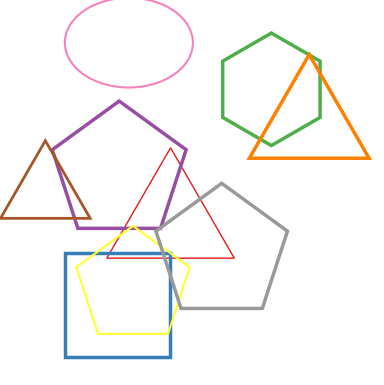[{"shape": "triangle", "thickness": 1, "radius": 0.96, "center": [0.443, 0.425]}, {"shape": "square", "thickness": 2.5, "radius": 0.68, "center": [0.305, 0.208]}, {"shape": "hexagon", "thickness": 2.5, "radius": 0.73, "center": [0.705, 0.768]}, {"shape": "pentagon", "thickness": 2.5, "radius": 0.91, "center": [0.31, 0.555]}, {"shape": "triangle", "thickness": 2.5, "radius": 0.9, "center": [0.803, 0.679]}, {"shape": "pentagon", "thickness": 1.5, "radius": 0.77, "center": [0.346, 0.258]}, {"shape": "triangle", "thickness": 2, "radius": 0.67, "center": [0.118, 0.5]}, {"shape": "oval", "thickness": 1.5, "radius": 0.83, "center": [0.335, 0.889]}, {"shape": "pentagon", "thickness": 2.5, "radius": 0.9, "center": [0.576, 0.344]}]